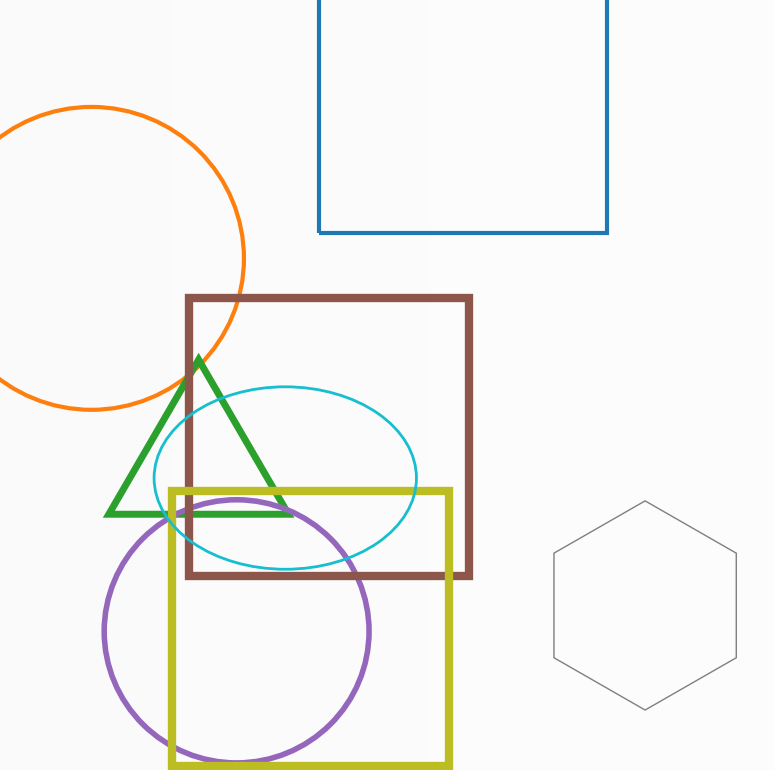[{"shape": "square", "thickness": 1.5, "radius": 0.93, "center": [0.598, 0.883]}, {"shape": "circle", "thickness": 1.5, "radius": 0.98, "center": [0.118, 0.664]}, {"shape": "triangle", "thickness": 2.5, "radius": 0.67, "center": [0.256, 0.399]}, {"shape": "circle", "thickness": 2, "radius": 0.85, "center": [0.305, 0.18]}, {"shape": "square", "thickness": 3, "radius": 0.9, "center": [0.425, 0.432]}, {"shape": "hexagon", "thickness": 0.5, "radius": 0.68, "center": [0.832, 0.214]}, {"shape": "square", "thickness": 3, "radius": 0.89, "center": [0.4, 0.183]}, {"shape": "oval", "thickness": 1, "radius": 0.85, "center": [0.368, 0.379]}]